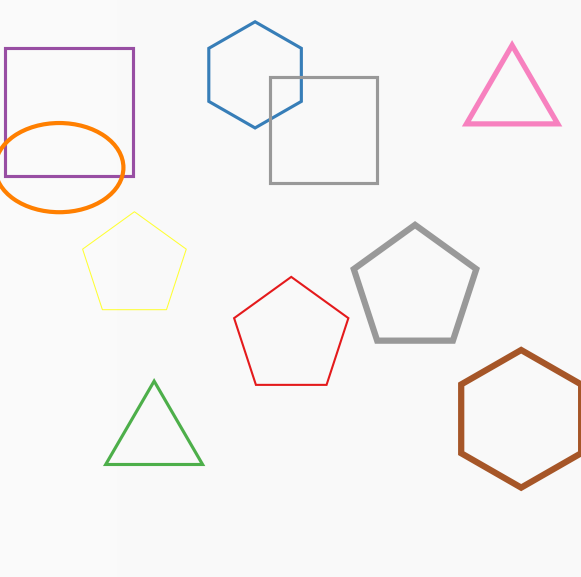[{"shape": "pentagon", "thickness": 1, "radius": 0.52, "center": [0.501, 0.416]}, {"shape": "hexagon", "thickness": 1.5, "radius": 0.46, "center": [0.439, 0.87]}, {"shape": "triangle", "thickness": 1.5, "radius": 0.48, "center": [0.265, 0.243]}, {"shape": "square", "thickness": 1.5, "radius": 0.55, "center": [0.119, 0.805]}, {"shape": "oval", "thickness": 2, "radius": 0.55, "center": [0.102, 0.709]}, {"shape": "pentagon", "thickness": 0.5, "radius": 0.47, "center": [0.231, 0.539]}, {"shape": "hexagon", "thickness": 3, "radius": 0.6, "center": [0.897, 0.274]}, {"shape": "triangle", "thickness": 2.5, "radius": 0.45, "center": [0.881, 0.83]}, {"shape": "pentagon", "thickness": 3, "radius": 0.55, "center": [0.714, 0.499]}, {"shape": "square", "thickness": 1.5, "radius": 0.46, "center": [0.557, 0.774]}]